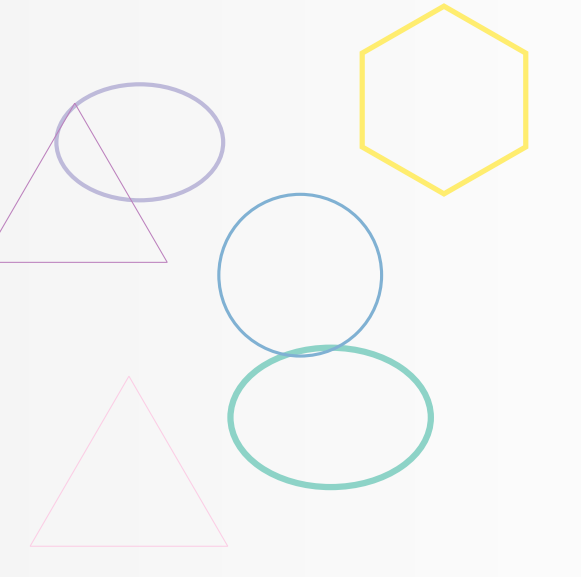[{"shape": "oval", "thickness": 3, "radius": 0.86, "center": [0.569, 0.276]}, {"shape": "oval", "thickness": 2, "radius": 0.72, "center": [0.24, 0.753]}, {"shape": "circle", "thickness": 1.5, "radius": 0.7, "center": [0.517, 0.523]}, {"shape": "triangle", "thickness": 0.5, "radius": 0.98, "center": [0.222, 0.151]}, {"shape": "triangle", "thickness": 0.5, "radius": 0.92, "center": [0.129, 0.637]}, {"shape": "hexagon", "thickness": 2.5, "radius": 0.81, "center": [0.764, 0.826]}]